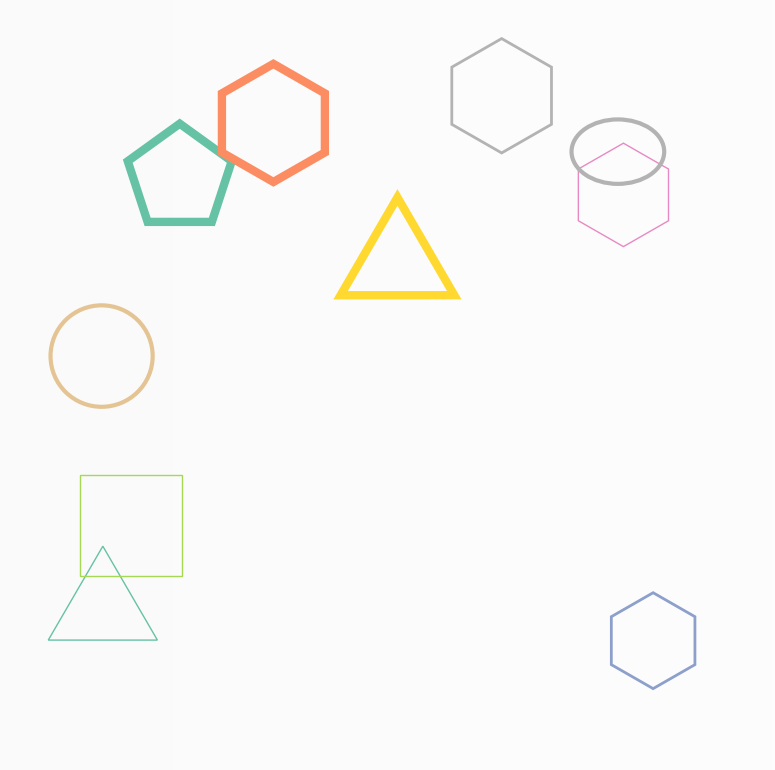[{"shape": "triangle", "thickness": 0.5, "radius": 0.41, "center": [0.133, 0.209]}, {"shape": "pentagon", "thickness": 3, "radius": 0.35, "center": [0.232, 0.769]}, {"shape": "hexagon", "thickness": 3, "radius": 0.38, "center": [0.353, 0.84]}, {"shape": "hexagon", "thickness": 1, "radius": 0.31, "center": [0.843, 0.168]}, {"shape": "hexagon", "thickness": 0.5, "radius": 0.34, "center": [0.804, 0.747]}, {"shape": "square", "thickness": 0.5, "radius": 0.33, "center": [0.169, 0.317]}, {"shape": "triangle", "thickness": 3, "radius": 0.42, "center": [0.513, 0.659]}, {"shape": "circle", "thickness": 1.5, "radius": 0.33, "center": [0.131, 0.538]}, {"shape": "oval", "thickness": 1.5, "radius": 0.3, "center": [0.797, 0.803]}, {"shape": "hexagon", "thickness": 1, "radius": 0.37, "center": [0.647, 0.876]}]